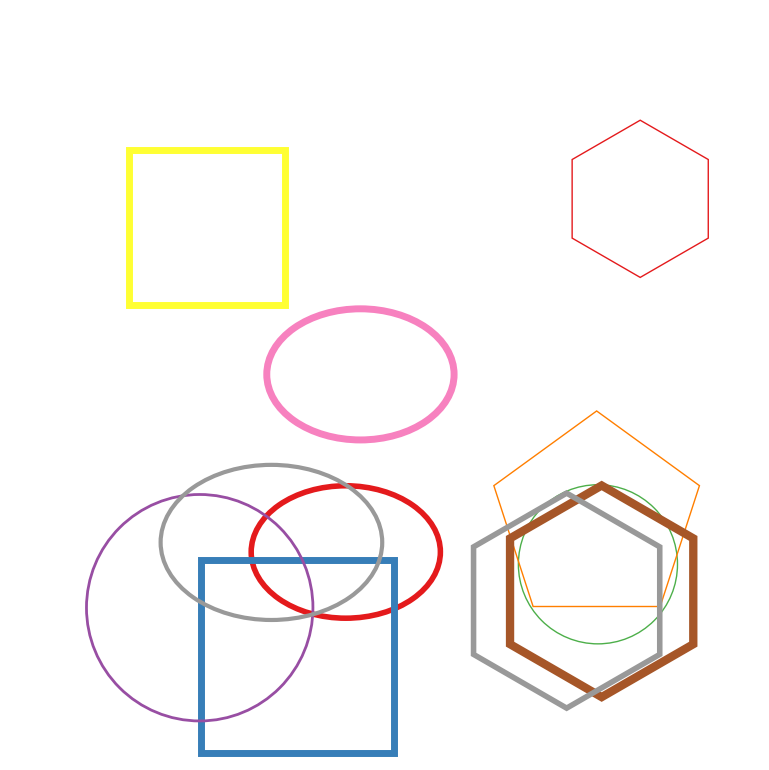[{"shape": "hexagon", "thickness": 0.5, "radius": 0.51, "center": [0.831, 0.742]}, {"shape": "oval", "thickness": 2, "radius": 0.61, "center": [0.449, 0.283]}, {"shape": "square", "thickness": 2.5, "radius": 0.63, "center": [0.387, 0.147]}, {"shape": "circle", "thickness": 0.5, "radius": 0.52, "center": [0.777, 0.267]}, {"shape": "circle", "thickness": 1, "radius": 0.74, "center": [0.259, 0.211]}, {"shape": "pentagon", "thickness": 0.5, "radius": 0.7, "center": [0.775, 0.326]}, {"shape": "square", "thickness": 2.5, "radius": 0.5, "center": [0.269, 0.704]}, {"shape": "hexagon", "thickness": 3, "radius": 0.69, "center": [0.781, 0.232]}, {"shape": "oval", "thickness": 2.5, "radius": 0.61, "center": [0.468, 0.514]}, {"shape": "hexagon", "thickness": 2, "radius": 0.7, "center": [0.736, 0.22]}, {"shape": "oval", "thickness": 1.5, "radius": 0.72, "center": [0.352, 0.296]}]